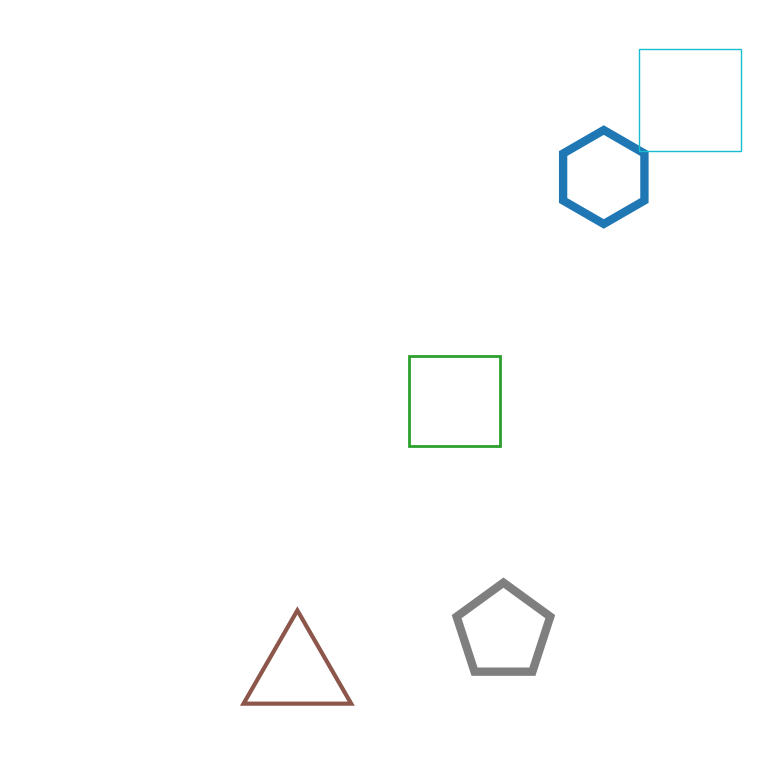[{"shape": "hexagon", "thickness": 3, "radius": 0.3, "center": [0.784, 0.77]}, {"shape": "square", "thickness": 1, "radius": 0.29, "center": [0.591, 0.479]}, {"shape": "triangle", "thickness": 1.5, "radius": 0.4, "center": [0.386, 0.127]}, {"shape": "pentagon", "thickness": 3, "radius": 0.32, "center": [0.654, 0.179]}, {"shape": "square", "thickness": 0.5, "radius": 0.33, "center": [0.896, 0.87]}]